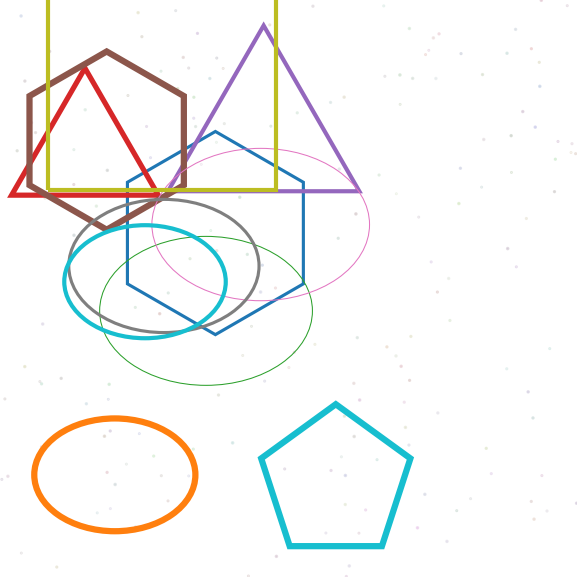[{"shape": "hexagon", "thickness": 1.5, "radius": 0.88, "center": [0.373, 0.596]}, {"shape": "oval", "thickness": 3, "radius": 0.7, "center": [0.199, 0.177]}, {"shape": "oval", "thickness": 0.5, "radius": 0.92, "center": [0.357, 0.461]}, {"shape": "triangle", "thickness": 2.5, "radius": 0.73, "center": [0.147, 0.735]}, {"shape": "triangle", "thickness": 2, "radius": 0.96, "center": [0.457, 0.764]}, {"shape": "hexagon", "thickness": 3, "radius": 0.77, "center": [0.185, 0.756]}, {"shape": "oval", "thickness": 0.5, "radius": 0.94, "center": [0.451, 0.61]}, {"shape": "oval", "thickness": 1.5, "radius": 0.82, "center": [0.284, 0.539]}, {"shape": "square", "thickness": 2, "radius": 0.99, "center": [0.281, 0.867]}, {"shape": "pentagon", "thickness": 3, "radius": 0.68, "center": [0.581, 0.163]}, {"shape": "oval", "thickness": 2, "radius": 0.7, "center": [0.251, 0.511]}]